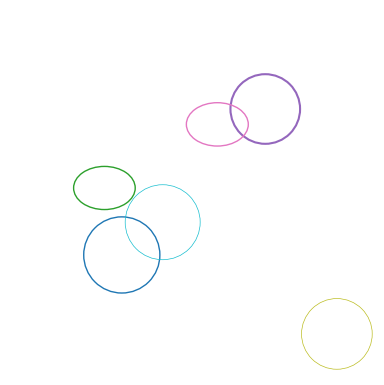[{"shape": "circle", "thickness": 1, "radius": 0.49, "center": [0.316, 0.338]}, {"shape": "oval", "thickness": 1, "radius": 0.4, "center": [0.271, 0.512]}, {"shape": "circle", "thickness": 1.5, "radius": 0.45, "center": [0.689, 0.717]}, {"shape": "oval", "thickness": 1, "radius": 0.4, "center": [0.564, 0.677]}, {"shape": "circle", "thickness": 0.5, "radius": 0.46, "center": [0.875, 0.133]}, {"shape": "circle", "thickness": 0.5, "radius": 0.49, "center": [0.423, 0.423]}]